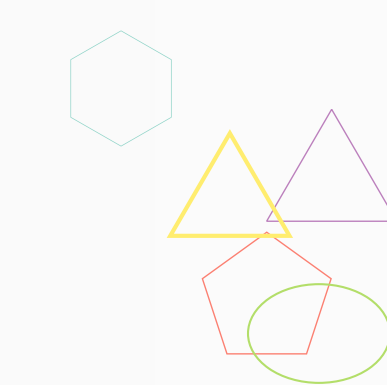[{"shape": "hexagon", "thickness": 0.5, "radius": 0.75, "center": [0.312, 0.77]}, {"shape": "pentagon", "thickness": 1, "radius": 0.87, "center": [0.688, 0.222]}, {"shape": "oval", "thickness": 1.5, "radius": 0.92, "center": [0.823, 0.134]}, {"shape": "triangle", "thickness": 1, "radius": 0.97, "center": [0.856, 0.522]}, {"shape": "triangle", "thickness": 3, "radius": 0.89, "center": [0.593, 0.476]}]